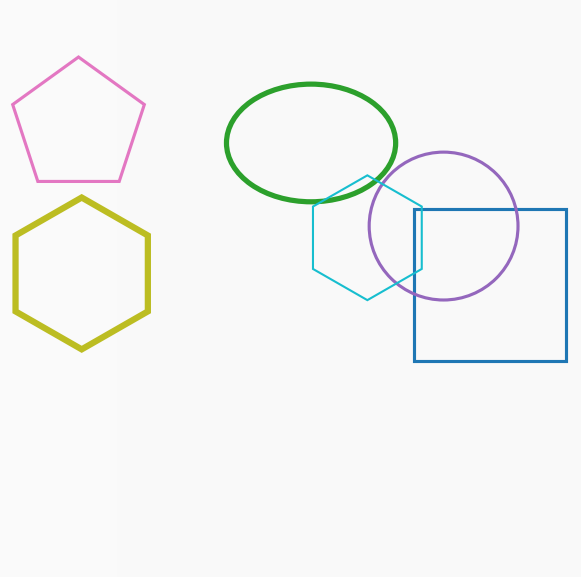[{"shape": "square", "thickness": 1.5, "radius": 0.66, "center": [0.843, 0.505]}, {"shape": "oval", "thickness": 2.5, "radius": 0.73, "center": [0.535, 0.752]}, {"shape": "circle", "thickness": 1.5, "radius": 0.64, "center": [0.763, 0.608]}, {"shape": "pentagon", "thickness": 1.5, "radius": 0.6, "center": [0.135, 0.781]}, {"shape": "hexagon", "thickness": 3, "radius": 0.66, "center": [0.141, 0.526]}, {"shape": "hexagon", "thickness": 1, "radius": 0.54, "center": [0.632, 0.587]}]